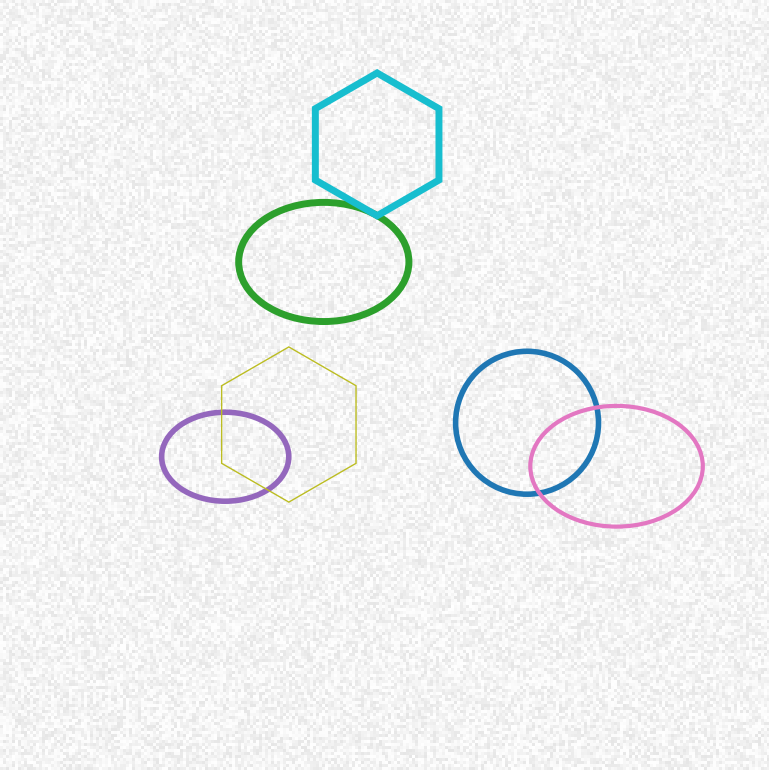[{"shape": "circle", "thickness": 2, "radius": 0.46, "center": [0.684, 0.451]}, {"shape": "oval", "thickness": 2.5, "radius": 0.55, "center": [0.421, 0.66]}, {"shape": "oval", "thickness": 2, "radius": 0.41, "center": [0.292, 0.407]}, {"shape": "oval", "thickness": 1.5, "radius": 0.56, "center": [0.801, 0.394]}, {"shape": "hexagon", "thickness": 0.5, "radius": 0.5, "center": [0.375, 0.449]}, {"shape": "hexagon", "thickness": 2.5, "radius": 0.46, "center": [0.49, 0.813]}]